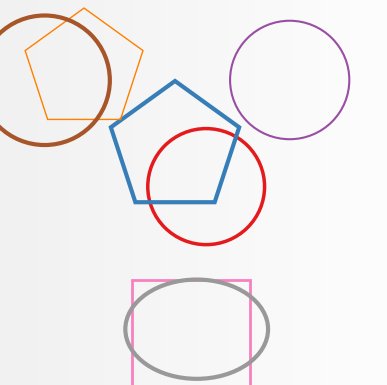[{"shape": "circle", "thickness": 2.5, "radius": 0.75, "center": [0.532, 0.515]}, {"shape": "pentagon", "thickness": 3, "radius": 0.87, "center": [0.452, 0.616]}, {"shape": "circle", "thickness": 1.5, "radius": 0.77, "center": [0.748, 0.792]}, {"shape": "pentagon", "thickness": 1, "radius": 0.8, "center": [0.217, 0.819]}, {"shape": "circle", "thickness": 3, "radius": 0.84, "center": [0.115, 0.792]}, {"shape": "square", "thickness": 2, "radius": 0.76, "center": [0.494, 0.12]}, {"shape": "oval", "thickness": 3, "radius": 0.92, "center": [0.508, 0.145]}]